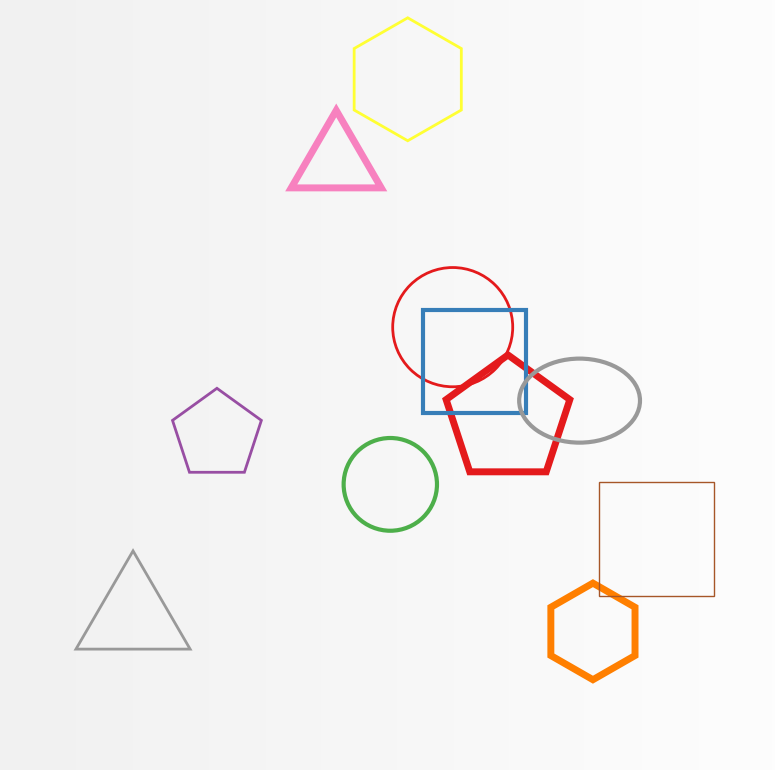[{"shape": "circle", "thickness": 1, "radius": 0.39, "center": [0.584, 0.575]}, {"shape": "pentagon", "thickness": 2.5, "radius": 0.42, "center": [0.655, 0.455]}, {"shape": "square", "thickness": 1.5, "radius": 0.33, "center": [0.612, 0.53]}, {"shape": "circle", "thickness": 1.5, "radius": 0.3, "center": [0.504, 0.371]}, {"shape": "pentagon", "thickness": 1, "radius": 0.3, "center": [0.28, 0.435]}, {"shape": "hexagon", "thickness": 2.5, "radius": 0.31, "center": [0.765, 0.18]}, {"shape": "hexagon", "thickness": 1, "radius": 0.4, "center": [0.526, 0.897]}, {"shape": "square", "thickness": 0.5, "radius": 0.37, "center": [0.847, 0.3]}, {"shape": "triangle", "thickness": 2.5, "radius": 0.34, "center": [0.434, 0.79]}, {"shape": "oval", "thickness": 1.5, "radius": 0.39, "center": [0.748, 0.48]}, {"shape": "triangle", "thickness": 1, "radius": 0.43, "center": [0.172, 0.2]}]